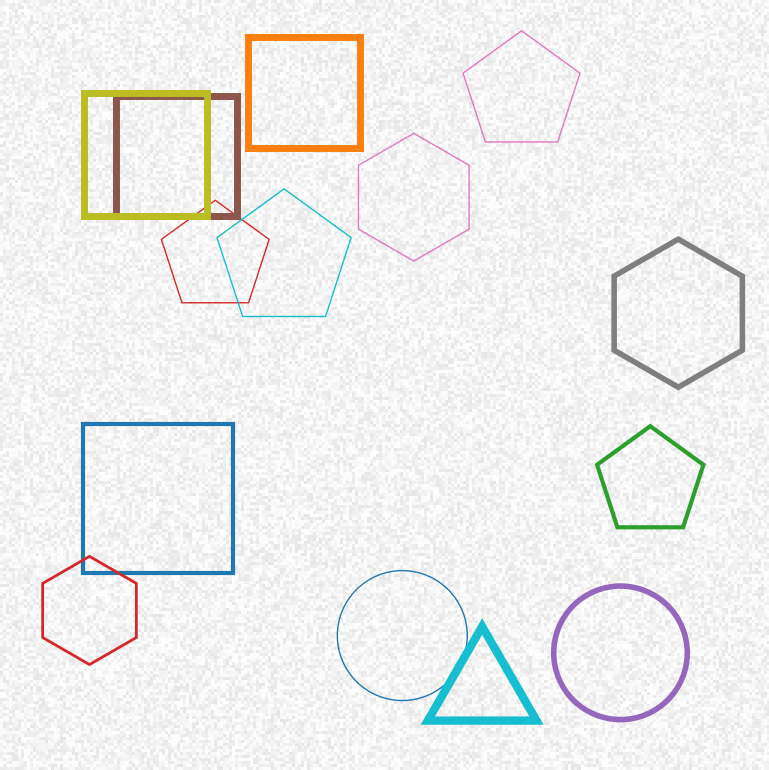[{"shape": "square", "thickness": 1.5, "radius": 0.49, "center": [0.205, 0.353]}, {"shape": "circle", "thickness": 0.5, "radius": 0.42, "center": [0.522, 0.175]}, {"shape": "square", "thickness": 2.5, "radius": 0.36, "center": [0.395, 0.88]}, {"shape": "pentagon", "thickness": 1.5, "radius": 0.36, "center": [0.844, 0.374]}, {"shape": "pentagon", "thickness": 0.5, "radius": 0.37, "center": [0.28, 0.666]}, {"shape": "hexagon", "thickness": 1, "radius": 0.35, "center": [0.116, 0.207]}, {"shape": "circle", "thickness": 2, "radius": 0.43, "center": [0.806, 0.152]}, {"shape": "square", "thickness": 2.5, "radius": 0.39, "center": [0.229, 0.797]}, {"shape": "pentagon", "thickness": 0.5, "radius": 0.4, "center": [0.677, 0.88]}, {"shape": "hexagon", "thickness": 0.5, "radius": 0.41, "center": [0.537, 0.744]}, {"shape": "hexagon", "thickness": 2, "radius": 0.48, "center": [0.881, 0.593]}, {"shape": "square", "thickness": 2.5, "radius": 0.4, "center": [0.189, 0.799]}, {"shape": "pentagon", "thickness": 0.5, "radius": 0.46, "center": [0.369, 0.663]}, {"shape": "triangle", "thickness": 3, "radius": 0.41, "center": [0.626, 0.105]}]